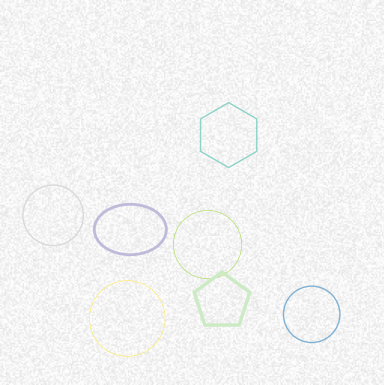[{"shape": "hexagon", "thickness": 1, "radius": 0.42, "center": [0.594, 0.649]}, {"shape": "oval", "thickness": 2, "radius": 0.47, "center": [0.339, 0.404]}, {"shape": "circle", "thickness": 1, "radius": 0.37, "center": [0.81, 0.184]}, {"shape": "circle", "thickness": 0.5, "radius": 0.44, "center": [0.539, 0.365]}, {"shape": "circle", "thickness": 1, "radius": 0.39, "center": [0.138, 0.441]}, {"shape": "pentagon", "thickness": 2.5, "radius": 0.38, "center": [0.577, 0.217]}, {"shape": "circle", "thickness": 0.5, "radius": 0.49, "center": [0.331, 0.173]}]